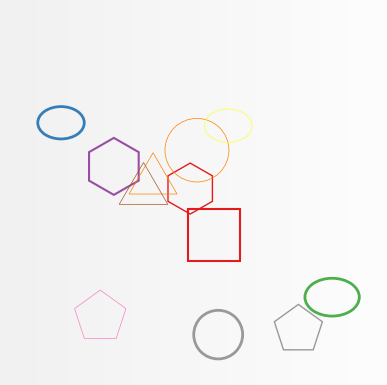[{"shape": "hexagon", "thickness": 1, "radius": 0.33, "center": [0.491, 0.51]}, {"shape": "square", "thickness": 1.5, "radius": 0.34, "center": [0.552, 0.39]}, {"shape": "oval", "thickness": 2, "radius": 0.3, "center": [0.157, 0.681]}, {"shape": "oval", "thickness": 2, "radius": 0.35, "center": [0.857, 0.228]}, {"shape": "hexagon", "thickness": 1.5, "radius": 0.37, "center": [0.294, 0.568]}, {"shape": "triangle", "thickness": 0.5, "radius": 0.36, "center": [0.395, 0.532]}, {"shape": "circle", "thickness": 0.5, "radius": 0.41, "center": [0.508, 0.61]}, {"shape": "oval", "thickness": 0.5, "radius": 0.31, "center": [0.589, 0.674]}, {"shape": "triangle", "thickness": 0.5, "radius": 0.36, "center": [0.37, 0.505]}, {"shape": "pentagon", "thickness": 0.5, "radius": 0.35, "center": [0.259, 0.177]}, {"shape": "circle", "thickness": 2, "radius": 0.32, "center": [0.563, 0.131]}, {"shape": "pentagon", "thickness": 1, "radius": 0.33, "center": [0.77, 0.144]}]